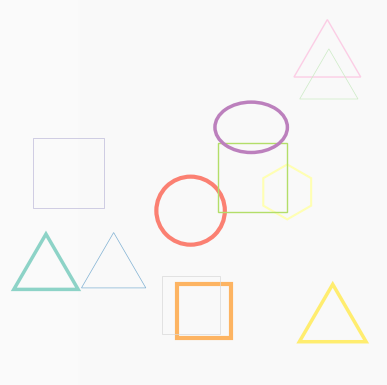[{"shape": "triangle", "thickness": 2.5, "radius": 0.48, "center": [0.119, 0.296]}, {"shape": "hexagon", "thickness": 1.5, "radius": 0.36, "center": [0.741, 0.502]}, {"shape": "square", "thickness": 0.5, "radius": 0.45, "center": [0.177, 0.551]}, {"shape": "circle", "thickness": 3, "radius": 0.44, "center": [0.492, 0.453]}, {"shape": "triangle", "thickness": 0.5, "radius": 0.48, "center": [0.293, 0.3]}, {"shape": "square", "thickness": 3, "radius": 0.35, "center": [0.527, 0.193]}, {"shape": "square", "thickness": 1, "radius": 0.45, "center": [0.652, 0.538]}, {"shape": "triangle", "thickness": 1, "radius": 0.5, "center": [0.845, 0.85]}, {"shape": "square", "thickness": 0.5, "radius": 0.38, "center": [0.494, 0.208]}, {"shape": "oval", "thickness": 2.5, "radius": 0.47, "center": [0.648, 0.669]}, {"shape": "triangle", "thickness": 0.5, "radius": 0.43, "center": [0.849, 0.786]}, {"shape": "triangle", "thickness": 2.5, "radius": 0.5, "center": [0.859, 0.162]}]